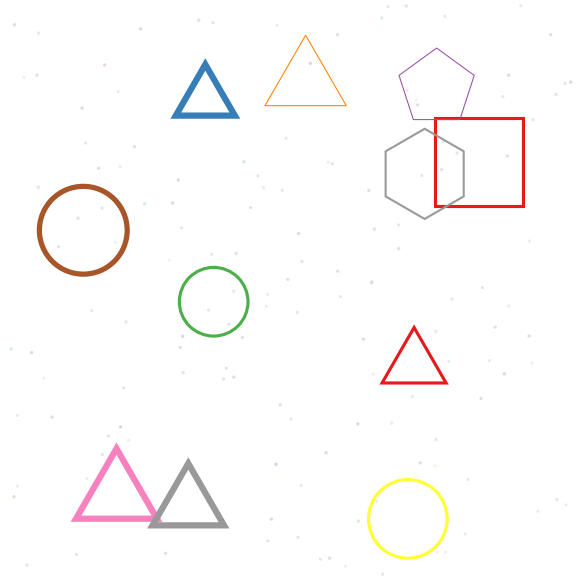[{"shape": "triangle", "thickness": 1.5, "radius": 0.32, "center": [0.717, 0.368]}, {"shape": "square", "thickness": 1.5, "radius": 0.38, "center": [0.83, 0.718]}, {"shape": "triangle", "thickness": 3, "radius": 0.3, "center": [0.356, 0.828]}, {"shape": "circle", "thickness": 1.5, "radius": 0.3, "center": [0.37, 0.477]}, {"shape": "pentagon", "thickness": 0.5, "radius": 0.34, "center": [0.756, 0.847]}, {"shape": "triangle", "thickness": 0.5, "radius": 0.41, "center": [0.529, 0.857]}, {"shape": "circle", "thickness": 1.5, "radius": 0.34, "center": [0.706, 0.101]}, {"shape": "circle", "thickness": 2.5, "radius": 0.38, "center": [0.144, 0.6]}, {"shape": "triangle", "thickness": 3, "radius": 0.4, "center": [0.202, 0.141]}, {"shape": "hexagon", "thickness": 1, "radius": 0.39, "center": [0.735, 0.698]}, {"shape": "triangle", "thickness": 3, "radius": 0.36, "center": [0.326, 0.125]}]